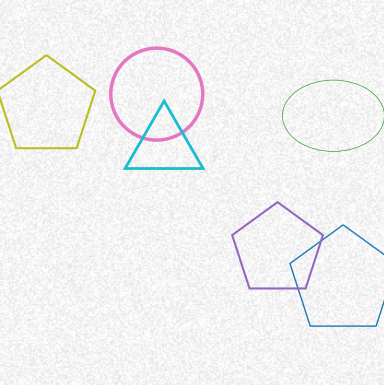[{"shape": "pentagon", "thickness": 1, "radius": 0.73, "center": [0.891, 0.271]}, {"shape": "oval", "thickness": 0.5, "radius": 0.66, "center": [0.866, 0.699]}, {"shape": "pentagon", "thickness": 1.5, "radius": 0.62, "center": [0.721, 0.351]}, {"shape": "circle", "thickness": 2.5, "radius": 0.6, "center": [0.407, 0.756]}, {"shape": "pentagon", "thickness": 1.5, "radius": 0.67, "center": [0.121, 0.723]}, {"shape": "triangle", "thickness": 2, "radius": 0.58, "center": [0.426, 0.621]}]